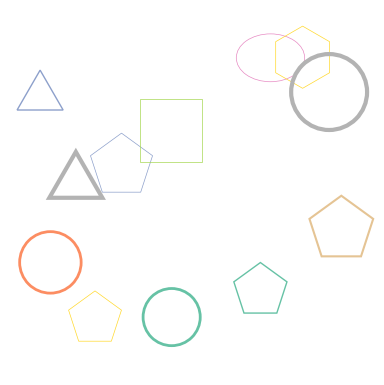[{"shape": "circle", "thickness": 2, "radius": 0.37, "center": [0.446, 0.176]}, {"shape": "pentagon", "thickness": 1, "radius": 0.36, "center": [0.676, 0.246]}, {"shape": "circle", "thickness": 2, "radius": 0.4, "center": [0.131, 0.318]}, {"shape": "pentagon", "thickness": 0.5, "radius": 0.42, "center": [0.316, 0.569]}, {"shape": "triangle", "thickness": 1, "radius": 0.35, "center": [0.104, 0.749]}, {"shape": "oval", "thickness": 0.5, "radius": 0.44, "center": [0.703, 0.85]}, {"shape": "square", "thickness": 0.5, "radius": 0.41, "center": [0.444, 0.662]}, {"shape": "hexagon", "thickness": 0.5, "radius": 0.4, "center": [0.786, 0.851]}, {"shape": "pentagon", "thickness": 0.5, "radius": 0.36, "center": [0.247, 0.172]}, {"shape": "pentagon", "thickness": 1.5, "radius": 0.44, "center": [0.887, 0.405]}, {"shape": "circle", "thickness": 3, "radius": 0.49, "center": [0.855, 0.761]}, {"shape": "triangle", "thickness": 3, "radius": 0.4, "center": [0.197, 0.526]}]